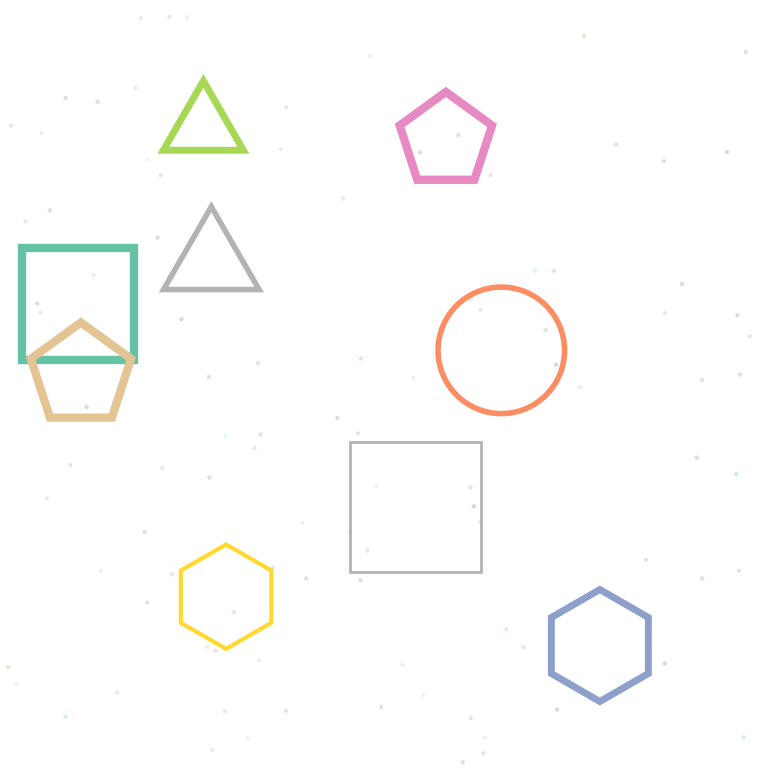[{"shape": "square", "thickness": 3, "radius": 0.36, "center": [0.101, 0.605]}, {"shape": "circle", "thickness": 2, "radius": 0.41, "center": [0.651, 0.545]}, {"shape": "hexagon", "thickness": 2.5, "radius": 0.36, "center": [0.779, 0.162]}, {"shape": "pentagon", "thickness": 3, "radius": 0.32, "center": [0.579, 0.818]}, {"shape": "triangle", "thickness": 2.5, "radius": 0.3, "center": [0.264, 0.835]}, {"shape": "hexagon", "thickness": 1.5, "radius": 0.34, "center": [0.294, 0.225]}, {"shape": "pentagon", "thickness": 3, "radius": 0.34, "center": [0.105, 0.513]}, {"shape": "triangle", "thickness": 2, "radius": 0.36, "center": [0.274, 0.66]}, {"shape": "square", "thickness": 1, "radius": 0.42, "center": [0.54, 0.341]}]